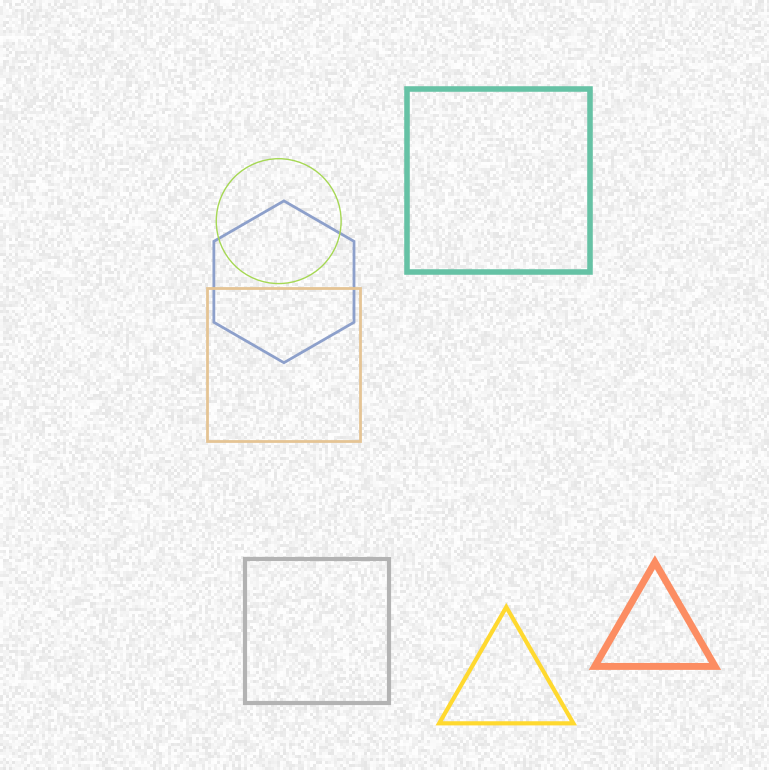[{"shape": "square", "thickness": 2, "radius": 0.6, "center": [0.647, 0.766]}, {"shape": "triangle", "thickness": 2.5, "radius": 0.45, "center": [0.851, 0.18]}, {"shape": "hexagon", "thickness": 1, "radius": 0.53, "center": [0.369, 0.634]}, {"shape": "circle", "thickness": 0.5, "radius": 0.41, "center": [0.362, 0.713]}, {"shape": "triangle", "thickness": 1.5, "radius": 0.5, "center": [0.658, 0.111]}, {"shape": "square", "thickness": 1, "radius": 0.5, "center": [0.368, 0.527]}, {"shape": "square", "thickness": 1.5, "radius": 0.47, "center": [0.412, 0.181]}]